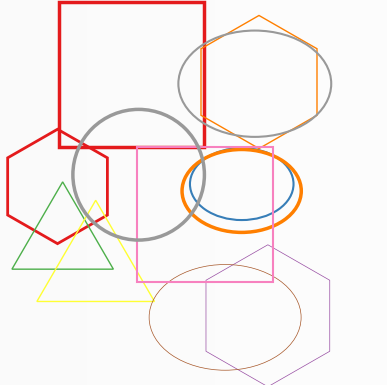[{"shape": "square", "thickness": 2.5, "radius": 0.94, "center": [0.34, 0.807]}, {"shape": "hexagon", "thickness": 2, "radius": 0.74, "center": [0.148, 0.516]}, {"shape": "oval", "thickness": 1.5, "radius": 0.67, "center": [0.624, 0.522]}, {"shape": "triangle", "thickness": 1, "radius": 0.76, "center": [0.162, 0.376]}, {"shape": "hexagon", "thickness": 0.5, "radius": 0.92, "center": [0.691, 0.18]}, {"shape": "oval", "thickness": 2.5, "radius": 0.77, "center": [0.624, 0.504]}, {"shape": "hexagon", "thickness": 1, "radius": 0.86, "center": [0.668, 0.787]}, {"shape": "triangle", "thickness": 1, "radius": 0.88, "center": [0.247, 0.305]}, {"shape": "oval", "thickness": 0.5, "radius": 0.98, "center": [0.581, 0.176]}, {"shape": "square", "thickness": 1.5, "radius": 0.88, "center": [0.528, 0.443]}, {"shape": "oval", "thickness": 1.5, "radius": 0.99, "center": [0.658, 0.783]}, {"shape": "circle", "thickness": 2.5, "radius": 0.85, "center": [0.358, 0.546]}]